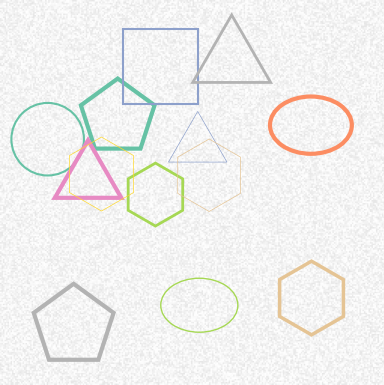[{"shape": "pentagon", "thickness": 3, "radius": 0.5, "center": [0.306, 0.695]}, {"shape": "circle", "thickness": 1.5, "radius": 0.47, "center": [0.124, 0.638]}, {"shape": "oval", "thickness": 3, "radius": 0.53, "center": [0.808, 0.675]}, {"shape": "square", "thickness": 1.5, "radius": 0.49, "center": [0.418, 0.828]}, {"shape": "triangle", "thickness": 0.5, "radius": 0.44, "center": [0.514, 0.623]}, {"shape": "triangle", "thickness": 3, "radius": 0.5, "center": [0.229, 0.536]}, {"shape": "oval", "thickness": 1, "radius": 0.5, "center": [0.518, 0.207]}, {"shape": "hexagon", "thickness": 2, "radius": 0.41, "center": [0.404, 0.495]}, {"shape": "hexagon", "thickness": 0.5, "radius": 0.48, "center": [0.264, 0.548]}, {"shape": "hexagon", "thickness": 2.5, "radius": 0.48, "center": [0.809, 0.226]}, {"shape": "hexagon", "thickness": 0.5, "radius": 0.47, "center": [0.543, 0.545]}, {"shape": "triangle", "thickness": 2, "radius": 0.58, "center": [0.602, 0.844]}, {"shape": "pentagon", "thickness": 3, "radius": 0.55, "center": [0.191, 0.154]}]